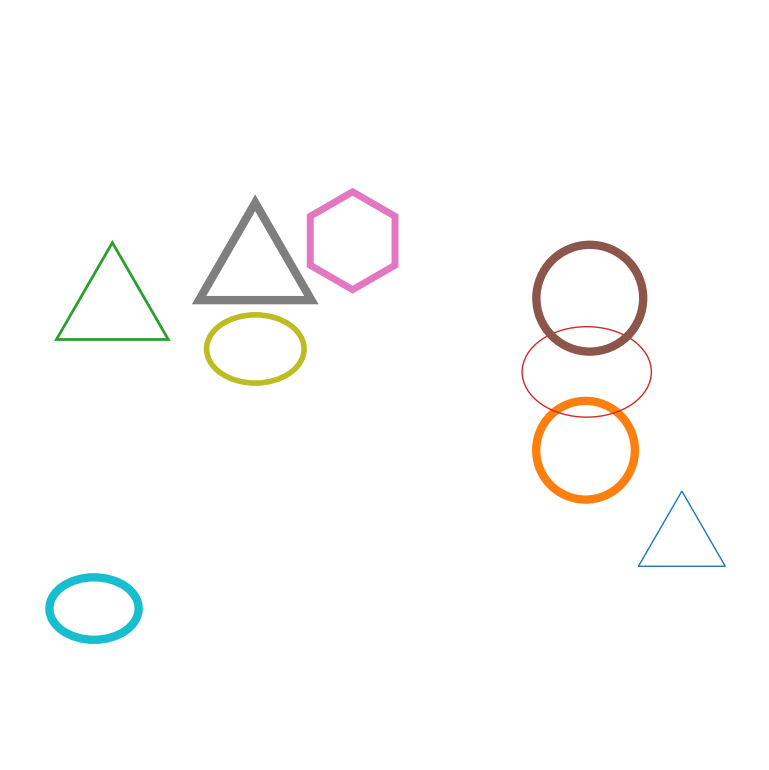[{"shape": "triangle", "thickness": 0.5, "radius": 0.33, "center": [0.886, 0.297]}, {"shape": "circle", "thickness": 3, "radius": 0.32, "center": [0.76, 0.415]}, {"shape": "triangle", "thickness": 1, "radius": 0.42, "center": [0.146, 0.601]}, {"shape": "oval", "thickness": 0.5, "radius": 0.42, "center": [0.762, 0.517]}, {"shape": "circle", "thickness": 3, "radius": 0.35, "center": [0.766, 0.613]}, {"shape": "hexagon", "thickness": 2.5, "radius": 0.32, "center": [0.458, 0.687]}, {"shape": "triangle", "thickness": 3, "radius": 0.42, "center": [0.331, 0.652]}, {"shape": "oval", "thickness": 2, "radius": 0.32, "center": [0.332, 0.547]}, {"shape": "oval", "thickness": 3, "radius": 0.29, "center": [0.122, 0.21]}]